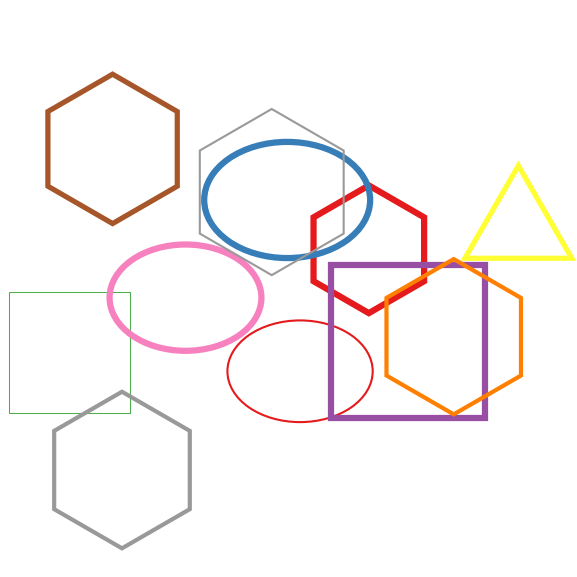[{"shape": "hexagon", "thickness": 3, "radius": 0.55, "center": [0.639, 0.567]}, {"shape": "oval", "thickness": 1, "radius": 0.63, "center": [0.52, 0.356]}, {"shape": "oval", "thickness": 3, "radius": 0.72, "center": [0.497, 0.653]}, {"shape": "square", "thickness": 0.5, "radius": 0.52, "center": [0.121, 0.388]}, {"shape": "square", "thickness": 3, "radius": 0.66, "center": [0.706, 0.407]}, {"shape": "hexagon", "thickness": 2, "radius": 0.67, "center": [0.786, 0.416]}, {"shape": "triangle", "thickness": 2.5, "radius": 0.53, "center": [0.898, 0.605]}, {"shape": "hexagon", "thickness": 2.5, "radius": 0.65, "center": [0.195, 0.741]}, {"shape": "oval", "thickness": 3, "radius": 0.66, "center": [0.321, 0.484]}, {"shape": "hexagon", "thickness": 1, "radius": 0.72, "center": [0.471, 0.667]}, {"shape": "hexagon", "thickness": 2, "radius": 0.68, "center": [0.211, 0.185]}]